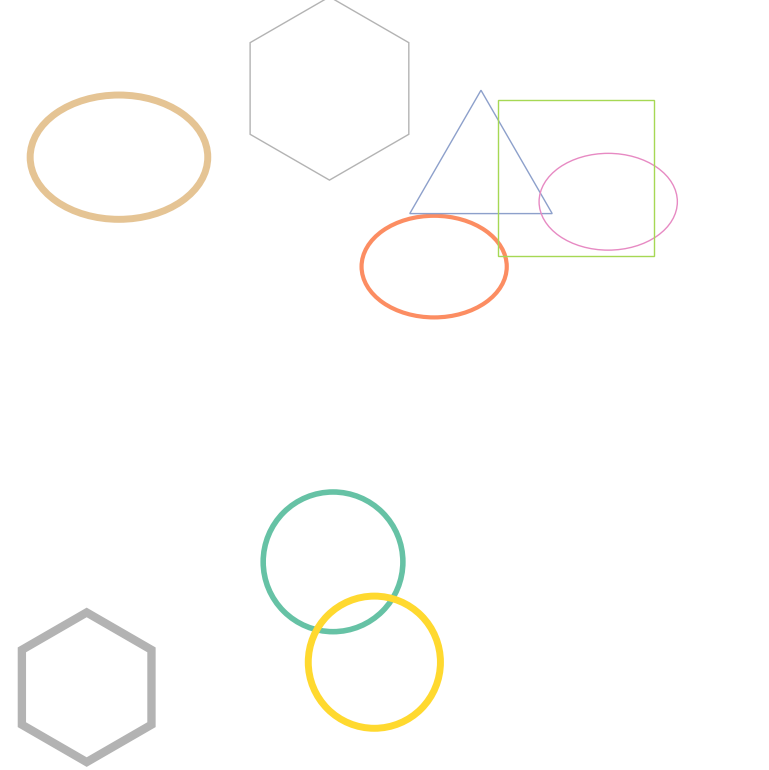[{"shape": "circle", "thickness": 2, "radius": 0.45, "center": [0.433, 0.27]}, {"shape": "oval", "thickness": 1.5, "radius": 0.47, "center": [0.564, 0.654]}, {"shape": "triangle", "thickness": 0.5, "radius": 0.53, "center": [0.625, 0.776]}, {"shape": "oval", "thickness": 0.5, "radius": 0.45, "center": [0.79, 0.738]}, {"shape": "square", "thickness": 0.5, "radius": 0.51, "center": [0.748, 0.768]}, {"shape": "circle", "thickness": 2.5, "radius": 0.43, "center": [0.486, 0.14]}, {"shape": "oval", "thickness": 2.5, "radius": 0.58, "center": [0.154, 0.796]}, {"shape": "hexagon", "thickness": 0.5, "radius": 0.59, "center": [0.428, 0.885]}, {"shape": "hexagon", "thickness": 3, "radius": 0.49, "center": [0.113, 0.107]}]